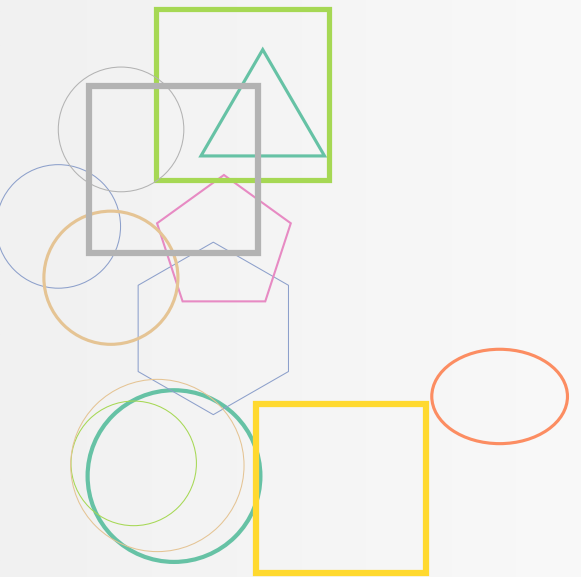[{"shape": "circle", "thickness": 2, "radius": 0.74, "center": [0.299, 0.175]}, {"shape": "triangle", "thickness": 1.5, "radius": 0.61, "center": [0.452, 0.79]}, {"shape": "oval", "thickness": 1.5, "radius": 0.58, "center": [0.86, 0.313]}, {"shape": "circle", "thickness": 0.5, "radius": 0.53, "center": [0.1, 0.607]}, {"shape": "hexagon", "thickness": 0.5, "radius": 0.75, "center": [0.367, 0.43]}, {"shape": "pentagon", "thickness": 1, "radius": 0.6, "center": [0.385, 0.575]}, {"shape": "circle", "thickness": 0.5, "radius": 0.54, "center": [0.23, 0.197]}, {"shape": "square", "thickness": 2.5, "radius": 0.74, "center": [0.417, 0.835]}, {"shape": "square", "thickness": 3, "radius": 0.73, "center": [0.587, 0.153]}, {"shape": "circle", "thickness": 0.5, "radius": 0.75, "center": [0.271, 0.193]}, {"shape": "circle", "thickness": 1.5, "radius": 0.58, "center": [0.191, 0.518]}, {"shape": "circle", "thickness": 0.5, "radius": 0.54, "center": [0.208, 0.775]}, {"shape": "square", "thickness": 3, "radius": 0.73, "center": [0.299, 0.705]}]